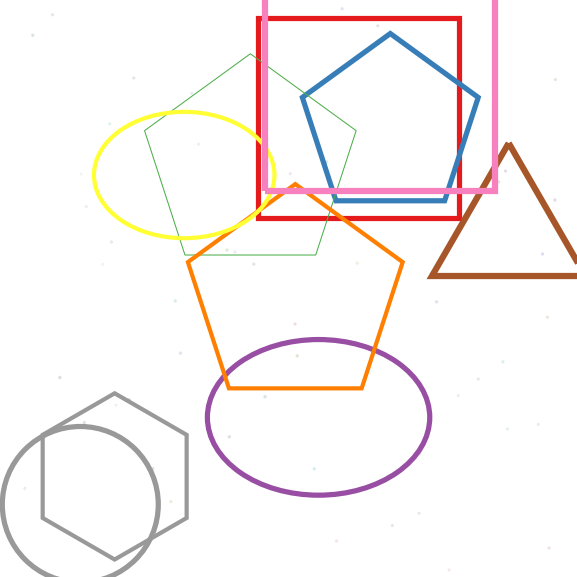[{"shape": "square", "thickness": 2.5, "radius": 0.87, "center": [0.621, 0.794]}, {"shape": "pentagon", "thickness": 2.5, "radius": 0.8, "center": [0.676, 0.781]}, {"shape": "pentagon", "thickness": 0.5, "radius": 0.96, "center": [0.434, 0.713]}, {"shape": "oval", "thickness": 2.5, "radius": 0.96, "center": [0.552, 0.276]}, {"shape": "pentagon", "thickness": 2, "radius": 0.98, "center": [0.511, 0.485]}, {"shape": "oval", "thickness": 2, "radius": 0.78, "center": [0.319, 0.696]}, {"shape": "triangle", "thickness": 3, "radius": 0.77, "center": [0.881, 0.598]}, {"shape": "square", "thickness": 3, "radius": 1.0, "center": [0.658, 0.868]}, {"shape": "hexagon", "thickness": 2, "radius": 0.72, "center": [0.199, 0.174]}, {"shape": "circle", "thickness": 2.5, "radius": 0.68, "center": [0.139, 0.126]}]